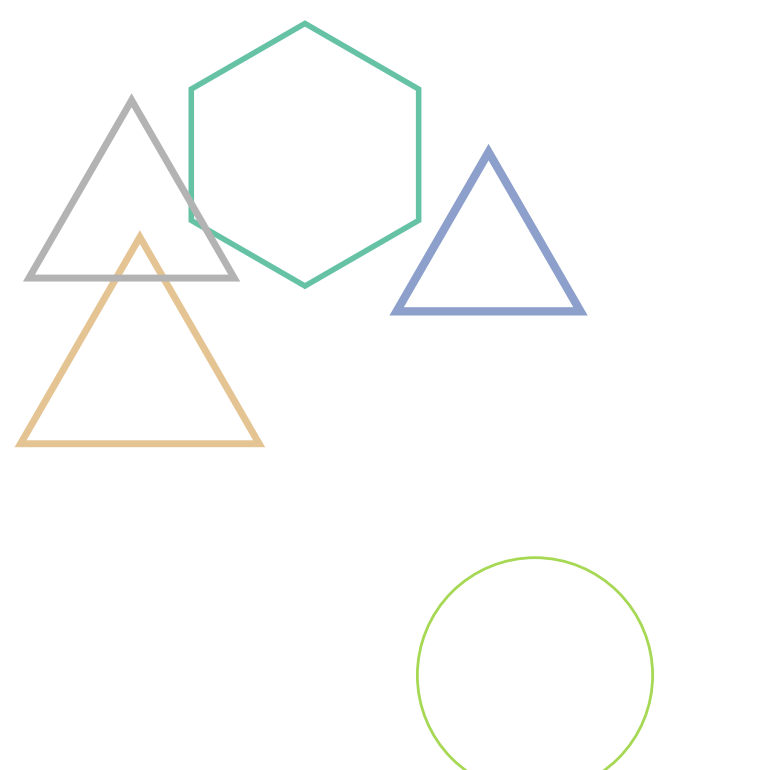[{"shape": "hexagon", "thickness": 2, "radius": 0.85, "center": [0.396, 0.799]}, {"shape": "triangle", "thickness": 3, "radius": 0.69, "center": [0.635, 0.665]}, {"shape": "circle", "thickness": 1, "radius": 0.76, "center": [0.695, 0.123]}, {"shape": "triangle", "thickness": 2.5, "radius": 0.89, "center": [0.182, 0.513]}, {"shape": "triangle", "thickness": 2.5, "radius": 0.77, "center": [0.171, 0.716]}]